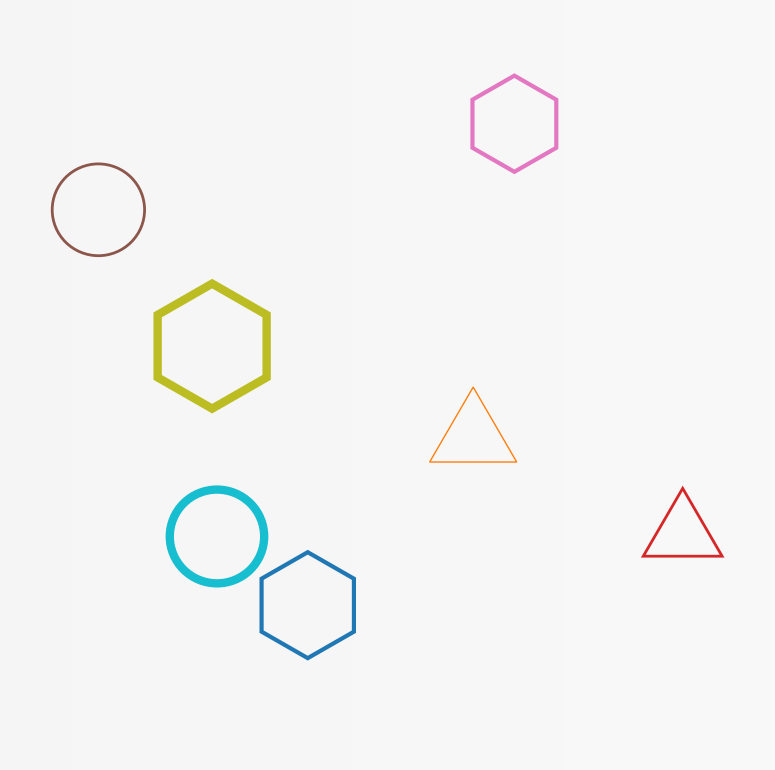[{"shape": "hexagon", "thickness": 1.5, "radius": 0.34, "center": [0.397, 0.214]}, {"shape": "triangle", "thickness": 0.5, "radius": 0.32, "center": [0.611, 0.432]}, {"shape": "triangle", "thickness": 1, "radius": 0.29, "center": [0.881, 0.307]}, {"shape": "circle", "thickness": 1, "radius": 0.3, "center": [0.127, 0.728]}, {"shape": "hexagon", "thickness": 1.5, "radius": 0.31, "center": [0.664, 0.839]}, {"shape": "hexagon", "thickness": 3, "radius": 0.41, "center": [0.274, 0.55]}, {"shape": "circle", "thickness": 3, "radius": 0.3, "center": [0.28, 0.303]}]